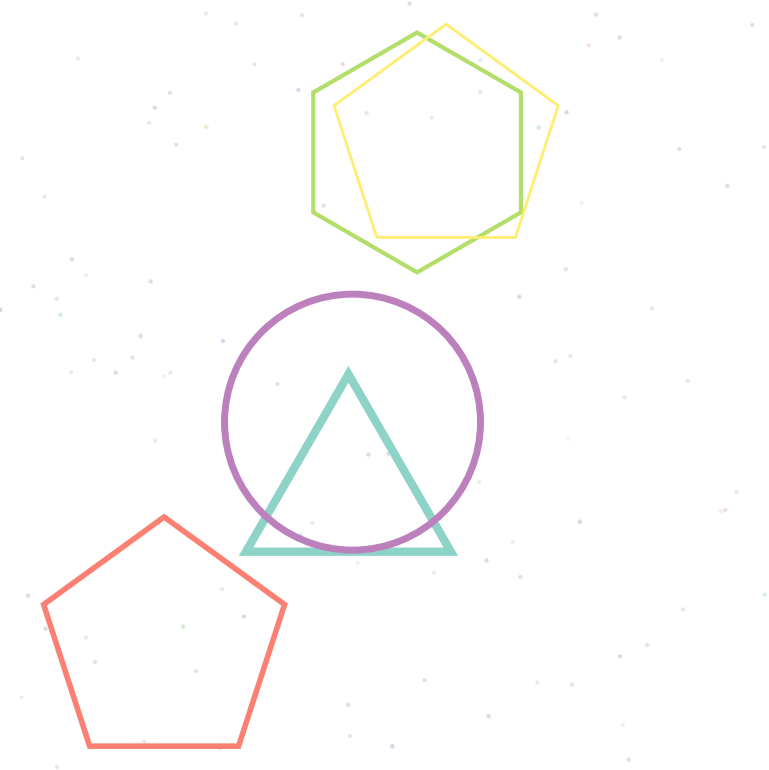[{"shape": "triangle", "thickness": 3, "radius": 0.77, "center": [0.452, 0.36]}, {"shape": "pentagon", "thickness": 2, "radius": 0.82, "center": [0.213, 0.164]}, {"shape": "hexagon", "thickness": 1.5, "radius": 0.78, "center": [0.542, 0.802]}, {"shape": "circle", "thickness": 2.5, "radius": 0.83, "center": [0.458, 0.452]}, {"shape": "pentagon", "thickness": 1, "radius": 0.77, "center": [0.579, 0.816]}]